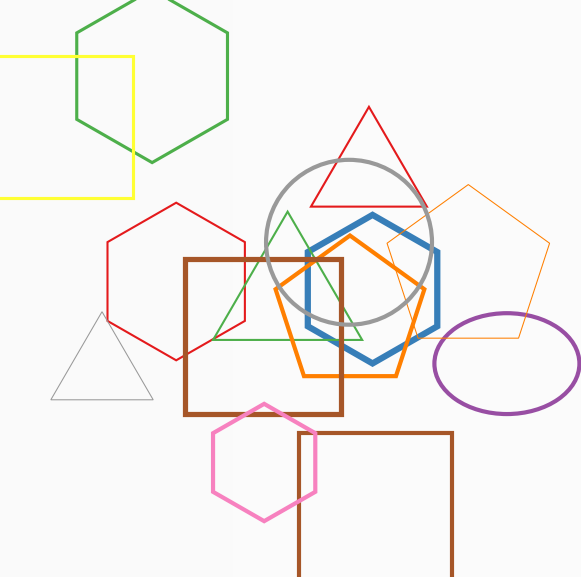[{"shape": "hexagon", "thickness": 1, "radius": 0.68, "center": [0.303, 0.512]}, {"shape": "triangle", "thickness": 1, "radius": 0.58, "center": [0.635, 0.699]}, {"shape": "hexagon", "thickness": 3, "radius": 0.64, "center": [0.641, 0.498]}, {"shape": "triangle", "thickness": 1, "radius": 0.74, "center": [0.495, 0.485]}, {"shape": "hexagon", "thickness": 1.5, "radius": 0.75, "center": [0.262, 0.867]}, {"shape": "oval", "thickness": 2, "radius": 0.62, "center": [0.872, 0.369]}, {"shape": "pentagon", "thickness": 2, "radius": 0.67, "center": [0.602, 0.457]}, {"shape": "pentagon", "thickness": 0.5, "radius": 0.74, "center": [0.806, 0.533]}, {"shape": "square", "thickness": 1.5, "radius": 0.61, "center": [0.105, 0.778]}, {"shape": "square", "thickness": 2.5, "radius": 0.67, "center": [0.453, 0.417]}, {"shape": "square", "thickness": 2, "radius": 0.66, "center": [0.645, 0.118]}, {"shape": "hexagon", "thickness": 2, "radius": 0.51, "center": [0.454, 0.198]}, {"shape": "circle", "thickness": 2, "radius": 0.71, "center": [0.6, 0.58]}, {"shape": "triangle", "thickness": 0.5, "radius": 0.51, "center": [0.176, 0.358]}]